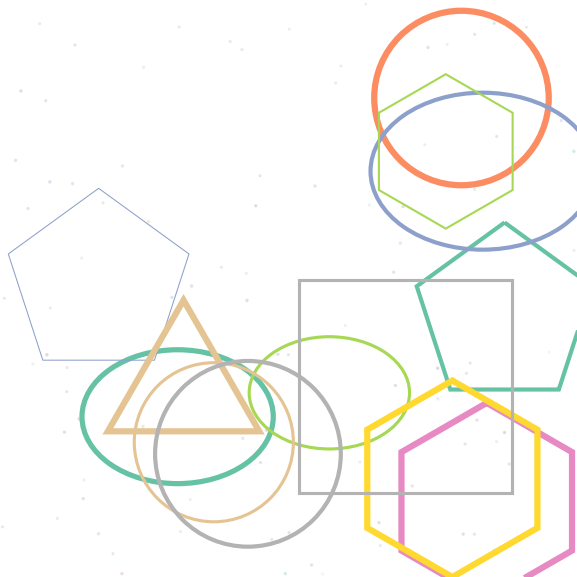[{"shape": "oval", "thickness": 2.5, "radius": 0.83, "center": [0.308, 0.278]}, {"shape": "pentagon", "thickness": 2, "radius": 0.8, "center": [0.874, 0.454]}, {"shape": "circle", "thickness": 3, "radius": 0.76, "center": [0.799, 0.829]}, {"shape": "oval", "thickness": 2, "radius": 0.97, "center": [0.836, 0.703]}, {"shape": "pentagon", "thickness": 0.5, "radius": 0.82, "center": [0.171, 0.509]}, {"shape": "hexagon", "thickness": 3, "radius": 0.85, "center": [0.843, 0.131]}, {"shape": "hexagon", "thickness": 1, "radius": 0.67, "center": [0.772, 0.737]}, {"shape": "oval", "thickness": 1.5, "radius": 0.69, "center": [0.57, 0.319]}, {"shape": "hexagon", "thickness": 3, "radius": 0.85, "center": [0.783, 0.17]}, {"shape": "triangle", "thickness": 3, "radius": 0.76, "center": [0.318, 0.328]}, {"shape": "circle", "thickness": 1.5, "radius": 0.69, "center": [0.37, 0.233]}, {"shape": "circle", "thickness": 2, "radius": 0.8, "center": [0.429, 0.213]}, {"shape": "square", "thickness": 1.5, "radius": 0.92, "center": [0.702, 0.33]}]